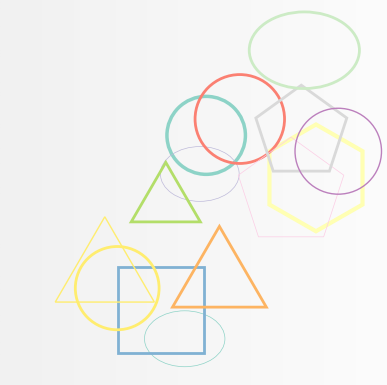[{"shape": "oval", "thickness": 0.5, "radius": 0.52, "center": [0.477, 0.12]}, {"shape": "circle", "thickness": 2.5, "radius": 0.51, "center": [0.532, 0.648]}, {"shape": "hexagon", "thickness": 3, "radius": 0.69, "center": [0.815, 0.538]}, {"shape": "oval", "thickness": 0.5, "radius": 0.51, "center": [0.516, 0.548]}, {"shape": "circle", "thickness": 2, "radius": 0.58, "center": [0.619, 0.691]}, {"shape": "square", "thickness": 2, "radius": 0.55, "center": [0.415, 0.195]}, {"shape": "triangle", "thickness": 2, "radius": 0.7, "center": [0.566, 0.272]}, {"shape": "triangle", "thickness": 2, "radius": 0.52, "center": [0.428, 0.475]}, {"shape": "pentagon", "thickness": 0.5, "radius": 0.72, "center": [0.751, 0.501]}, {"shape": "pentagon", "thickness": 2, "radius": 0.62, "center": [0.778, 0.655]}, {"shape": "circle", "thickness": 1, "radius": 0.56, "center": [0.873, 0.607]}, {"shape": "oval", "thickness": 2, "radius": 0.71, "center": [0.785, 0.87]}, {"shape": "triangle", "thickness": 1, "radius": 0.74, "center": [0.27, 0.289]}, {"shape": "circle", "thickness": 2, "radius": 0.54, "center": [0.302, 0.252]}]